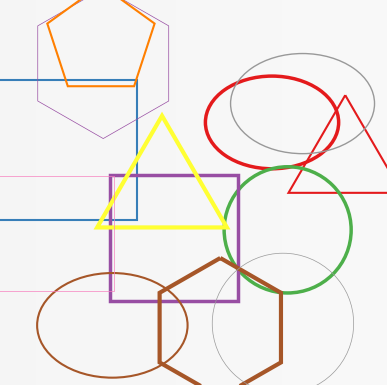[{"shape": "oval", "thickness": 2.5, "radius": 0.86, "center": [0.702, 0.682]}, {"shape": "triangle", "thickness": 1.5, "radius": 0.85, "center": [0.891, 0.584]}, {"shape": "square", "thickness": 1.5, "radius": 0.91, "center": [0.171, 0.61]}, {"shape": "circle", "thickness": 2.5, "radius": 0.82, "center": [0.742, 0.403]}, {"shape": "hexagon", "thickness": 0.5, "radius": 0.98, "center": [0.266, 0.835]}, {"shape": "square", "thickness": 2.5, "radius": 0.82, "center": [0.449, 0.382]}, {"shape": "pentagon", "thickness": 1.5, "radius": 0.73, "center": [0.261, 0.894]}, {"shape": "triangle", "thickness": 3, "radius": 0.97, "center": [0.418, 0.506]}, {"shape": "hexagon", "thickness": 3, "radius": 0.9, "center": [0.568, 0.149]}, {"shape": "oval", "thickness": 1.5, "radius": 0.97, "center": [0.29, 0.155]}, {"shape": "square", "thickness": 0.5, "radius": 0.75, "center": [0.144, 0.393]}, {"shape": "circle", "thickness": 0.5, "radius": 0.91, "center": [0.73, 0.16]}, {"shape": "oval", "thickness": 1, "radius": 0.93, "center": [0.781, 0.731]}]